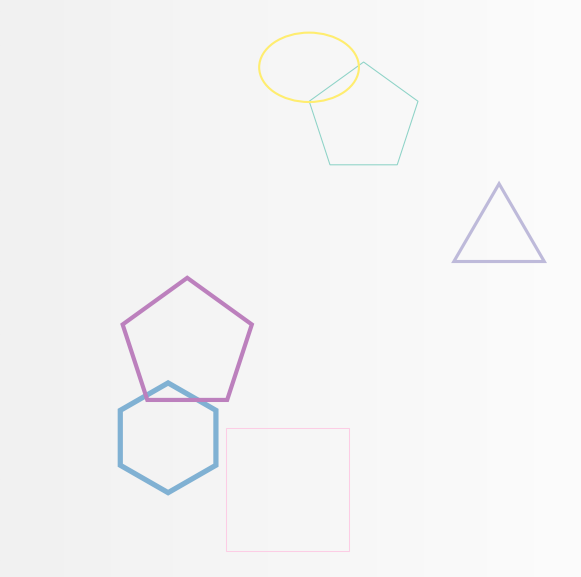[{"shape": "pentagon", "thickness": 0.5, "radius": 0.49, "center": [0.626, 0.793]}, {"shape": "triangle", "thickness": 1.5, "radius": 0.45, "center": [0.859, 0.591]}, {"shape": "hexagon", "thickness": 2.5, "radius": 0.48, "center": [0.289, 0.241]}, {"shape": "square", "thickness": 0.5, "radius": 0.53, "center": [0.495, 0.151]}, {"shape": "pentagon", "thickness": 2, "radius": 0.58, "center": [0.322, 0.401]}, {"shape": "oval", "thickness": 1, "radius": 0.43, "center": [0.532, 0.883]}]